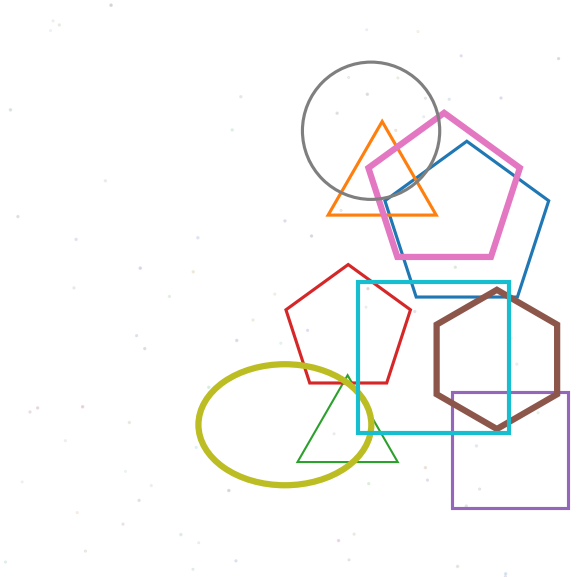[{"shape": "pentagon", "thickness": 1.5, "radius": 0.75, "center": [0.808, 0.605]}, {"shape": "triangle", "thickness": 1.5, "radius": 0.54, "center": [0.662, 0.681]}, {"shape": "triangle", "thickness": 1, "radius": 0.5, "center": [0.602, 0.249]}, {"shape": "pentagon", "thickness": 1.5, "radius": 0.57, "center": [0.603, 0.428]}, {"shape": "square", "thickness": 1.5, "radius": 0.5, "center": [0.884, 0.22]}, {"shape": "hexagon", "thickness": 3, "radius": 0.6, "center": [0.86, 0.377]}, {"shape": "pentagon", "thickness": 3, "radius": 0.69, "center": [0.769, 0.666]}, {"shape": "circle", "thickness": 1.5, "radius": 0.59, "center": [0.643, 0.773]}, {"shape": "oval", "thickness": 3, "radius": 0.75, "center": [0.493, 0.264]}, {"shape": "square", "thickness": 2, "radius": 0.65, "center": [0.751, 0.38]}]